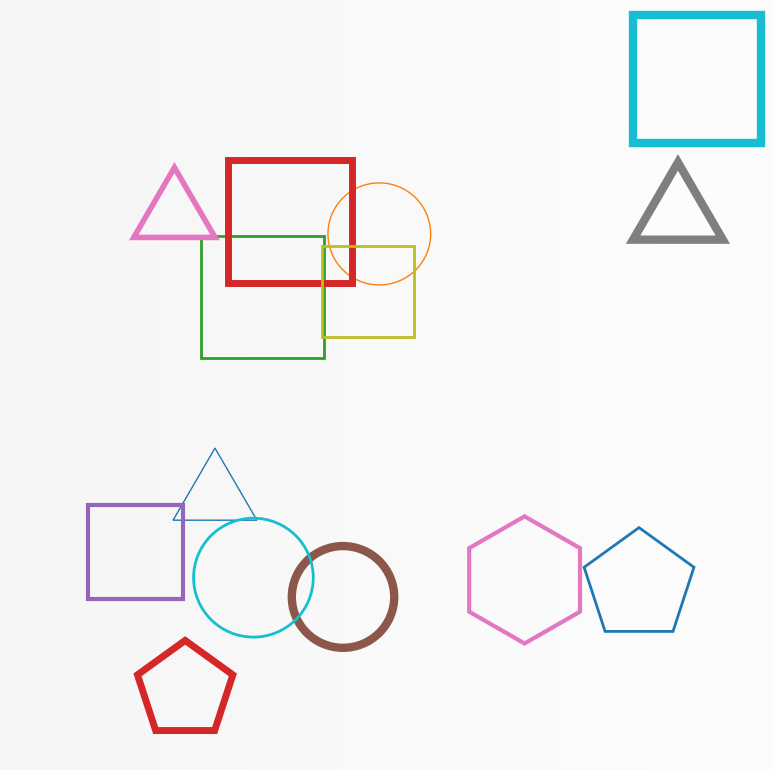[{"shape": "triangle", "thickness": 0.5, "radius": 0.31, "center": [0.277, 0.356]}, {"shape": "pentagon", "thickness": 1, "radius": 0.37, "center": [0.825, 0.24]}, {"shape": "circle", "thickness": 0.5, "radius": 0.33, "center": [0.489, 0.696]}, {"shape": "square", "thickness": 1, "radius": 0.4, "center": [0.339, 0.614]}, {"shape": "square", "thickness": 2.5, "radius": 0.4, "center": [0.374, 0.712]}, {"shape": "pentagon", "thickness": 2.5, "radius": 0.32, "center": [0.239, 0.104]}, {"shape": "square", "thickness": 1.5, "radius": 0.31, "center": [0.175, 0.283]}, {"shape": "circle", "thickness": 3, "radius": 0.33, "center": [0.443, 0.225]}, {"shape": "triangle", "thickness": 2, "radius": 0.3, "center": [0.225, 0.722]}, {"shape": "hexagon", "thickness": 1.5, "radius": 0.41, "center": [0.677, 0.247]}, {"shape": "triangle", "thickness": 3, "radius": 0.33, "center": [0.875, 0.722]}, {"shape": "square", "thickness": 1, "radius": 0.3, "center": [0.475, 0.622]}, {"shape": "square", "thickness": 3, "radius": 0.41, "center": [0.899, 0.898]}, {"shape": "circle", "thickness": 1, "radius": 0.39, "center": [0.327, 0.25]}]